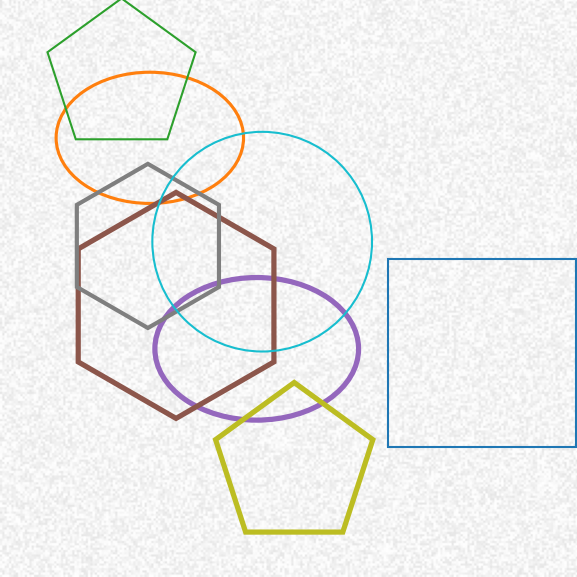[{"shape": "square", "thickness": 1, "radius": 0.81, "center": [0.834, 0.388]}, {"shape": "oval", "thickness": 1.5, "radius": 0.81, "center": [0.259, 0.76]}, {"shape": "pentagon", "thickness": 1, "radius": 0.67, "center": [0.21, 0.867]}, {"shape": "oval", "thickness": 2.5, "radius": 0.88, "center": [0.445, 0.395]}, {"shape": "hexagon", "thickness": 2.5, "radius": 0.98, "center": [0.305, 0.47]}, {"shape": "hexagon", "thickness": 2, "radius": 0.71, "center": [0.256, 0.573]}, {"shape": "pentagon", "thickness": 2.5, "radius": 0.72, "center": [0.509, 0.194]}, {"shape": "circle", "thickness": 1, "radius": 0.95, "center": [0.454, 0.581]}]